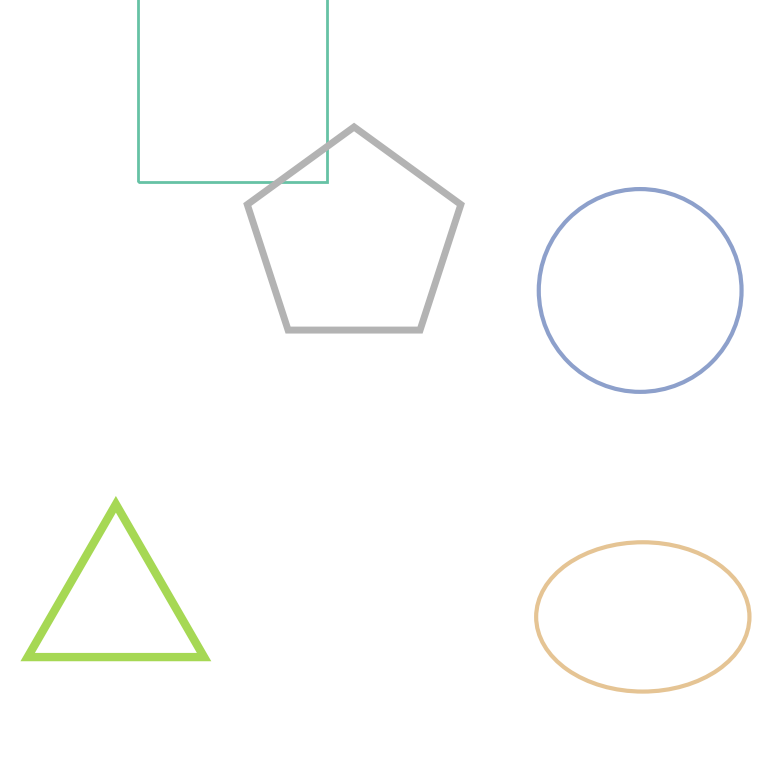[{"shape": "square", "thickness": 1, "radius": 0.61, "center": [0.302, 0.887]}, {"shape": "circle", "thickness": 1.5, "radius": 0.66, "center": [0.831, 0.623]}, {"shape": "triangle", "thickness": 3, "radius": 0.66, "center": [0.15, 0.213]}, {"shape": "oval", "thickness": 1.5, "radius": 0.69, "center": [0.835, 0.199]}, {"shape": "pentagon", "thickness": 2.5, "radius": 0.73, "center": [0.46, 0.689]}]